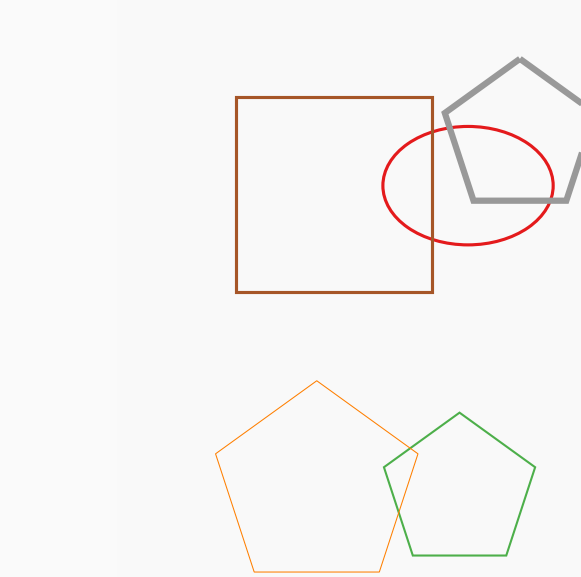[{"shape": "oval", "thickness": 1.5, "radius": 0.73, "center": [0.805, 0.678]}, {"shape": "pentagon", "thickness": 1, "radius": 0.68, "center": [0.791, 0.148]}, {"shape": "pentagon", "thickness": 0.5, "radius": 0.92, "center": [0.545, 0.157]}, {"shape": "square", "thickness": 1.5, "radius": 0.84, "center": [0.575, 0.662]}, {"shape": "pentagon", "thickness": 3, "radius": 0.68, "center": [0.894, 0.761]}]